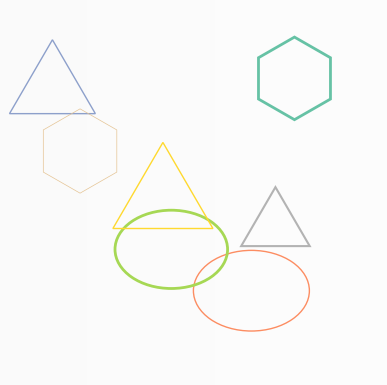[{"shape": "hexagon", "thickness": 2, "radius": 0.54, "center": [0.76, 0.796]}, {"shape": "oval", "thickness": 1, "radius": 0.75, "center": [0.649, 0.245]}, {"shape": "triangle", "thickness": 1, "radius": 0.64, "center": [0.135, 0.769]}, {"shape": "oval", "thickness": 2, "radius": 0.73, "center": [0.442, 0.352]}, {"shape": "triangle", "thickness": 1, "radius": 0.75, "center": [0.42, 0.481]}, {"shape": "hexagon", "thickness": 0.5, "radius": 0.55, "center": [0.207, 0.608]}, {"shape": "triangle", "thickness": 1.5, "radius": 0.51, "center": [0.711, 0.412]}]